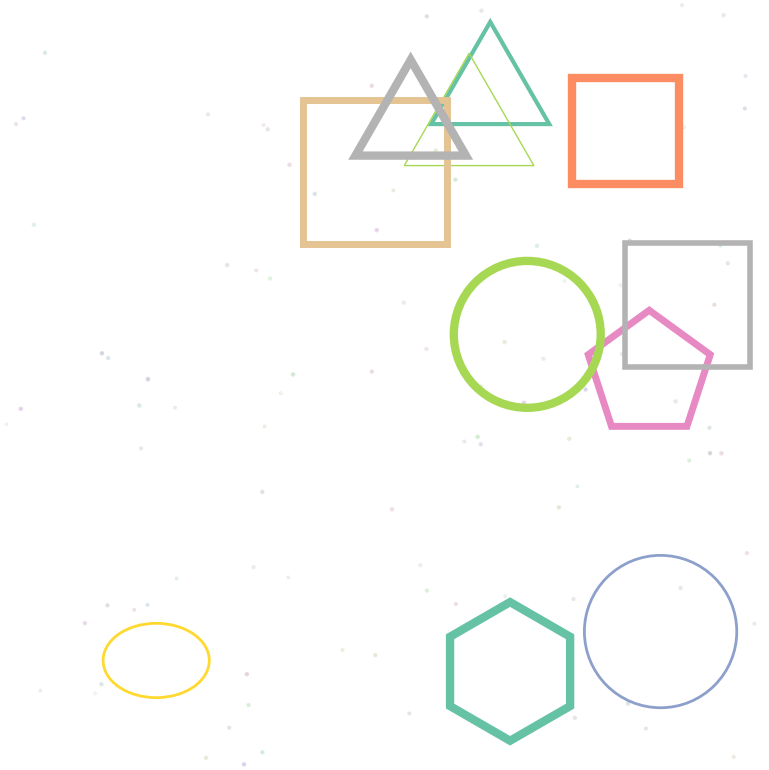[{"shape": "hexagon", "thickness": 3, "radius": 0.45, "center": [0.662, 0.128]}, {"shape": "triangle", "thickness": 1.5, "radius": 0.44, "center": [0.637, 0.883]}, {"shape": "square", "thickness": 3, "radius": 0.35, "center": [0.812, 0.83]}, {"shape": "circle", "thickness": 1, "radius": 0.49, "center": [0.858, 0.18]}, {"shape": "pentagon", "thickness": 2.5, "radius": 0.42, "center": [0.843, 0.514]}, {"shape": "triangle", "thickness": 0.5, "radius": 0.49, "center": [0.609, 0.834]}, {"shape": "circle", "thickness": 3, "radius": 0.48, "center": [0.685, 0.566]}, {"shape": "oval", "thickness": 1, "radius": 0.34, "center": [0.203, 0.142]}, {"shape": "square", "thickness": 2.5, "radius": 0.47, "center": [0.487, 0.777]}, {"shape": "square", "thickness": 2, "radius": 0.41, "center": [0.893, 0.604]}, {"shape": "triangle", "thickness": 3, "radius": 0.41, "center": [0.533, 0.839]}]